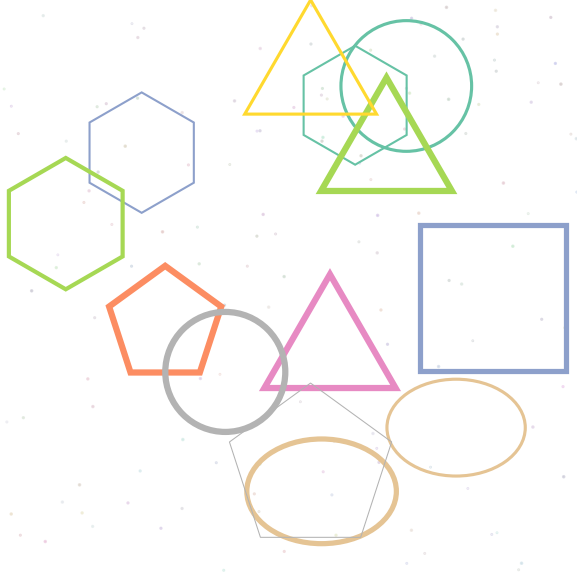[{"shape": "circle", "thickness": 1.5, "radius": 0.57, "center": [0.704, 0.85]}, {"shape": "hexagon", "thickness": 1, "radius": 0.51, "center": [0.615, 0.817]}, {"shape": "pentagon", "thickness": 3, "radius": 0.51, "center": [0.286, 0.437]}, {"shape": "square", "thickness": 2.5, "radius": 0.63, "center": [0.854, 0.483]}, {"shape": "hexagon", "thickness": 1, "radius": 0.52, "center": [0.245, 0.735]}, {"shape": "triangle", "thickness": 3, "radius": 0.66, "center": [0.571, 0.393]}, {"shape": "hexagon", "thickness": 2, "radius": 0.57, "center": [0.114, 0.612]}, {"shape": "triangle", "thickness": 3, "radius": 0.65, "center": [0.669, 0.734]}, {"shape": "triangle", "thickness": 1.5, "radius": 0.66, "center": [0.538, 0.867]}, {"shape": "oval", "thickness": 2.5, "radius": 0.65, "center": [0.557, 0.148]}, {"shape": "oval", "thickness": 1.5, "radius": 0.6, "center": [0.79, 0.259]}, {"shape": "pentagon", "thickness": 0.5, "radius": 0.74, "center": [0.538, 0.188]}, {"shape": "circle", "thickness": 3, "radius": 0.52, "center": [0.39, 0.355]}]